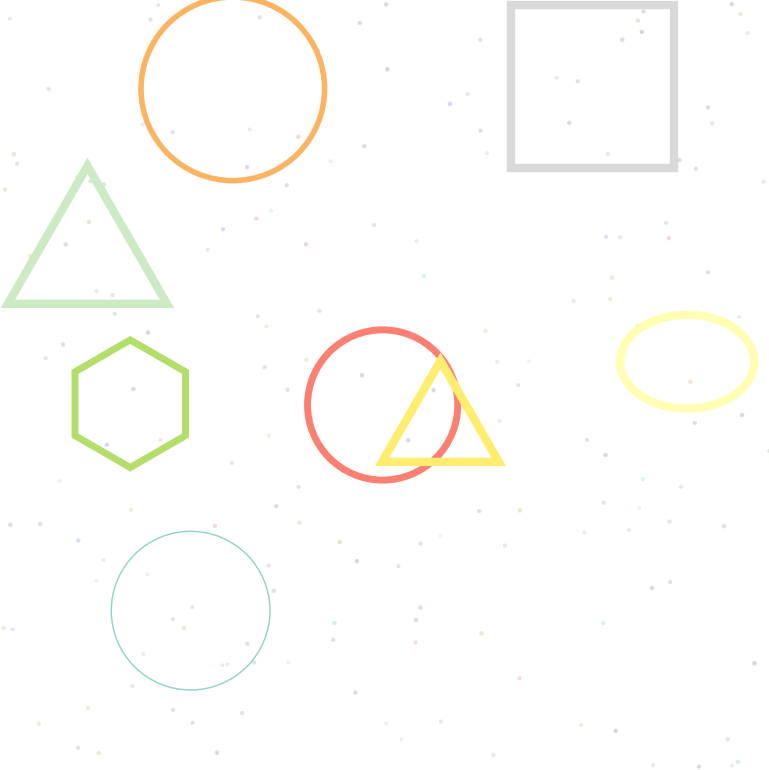[{"shape": "circle", "thickness": 0.5, "radius": 0.52, "center": [0.248, 0.207]}, {"shape": "oval", "thickness": 3, "radius": 0.44, "center": [0.892, 0.53]}, {"shape": "circle", "thickness": 2.5, "radius": 0.49, "center": [0.497, 0.474]}, {"shape": "circle", "thickness": 2, "radius": 0.6, "center": [0.302, 0.885]}, {"shape": "hexagon", "thickness": 2.5, "radius": 0.41, "center": [0.169, 0.476]}, {"shape": "square", "thickness": 3, "radius": 0.53, "center": [0.77, 0.888]}, {"shape": "triangle", "thickness": 3, "radius": 0.6, "center": [0.114, 0.665]}, {"shape": "triangle", "thickness": 3, "radius": 0.44, "center": [0.572, 0.444]}]